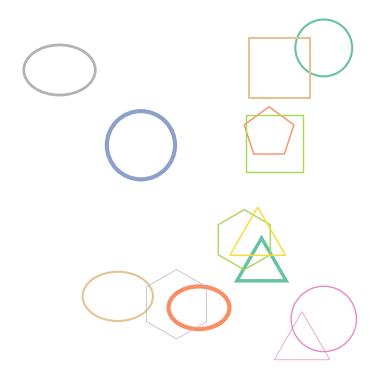[{"shape": "triangle", "thickness": 2.5, "radius": 0.37, "center": [0.679, 0.308]}, {"shape": "circle", "thickness": 1.5, "radius": 0.37, "center": [0.841, 0.876]}, {"shape": "pentagon", "thickness": 1, "radius": 0.34, "center": [0.699, 0.655]}, {"shape": "oval", "thickness": 3, "radius": 0.4, "center": [0.517, 0.201]}, {"shape": "circle", "thickness": 3, "radius": 0.44, "center": [0.366, 0.623]}, {"shape": "circle", "thickness": 1, "radius": 0.42, "center": [0.841, 0.172]}, {"shape": "triangle", "thickness": 0.5, "radius": 0.42, "center": [0.784, 0.107]}, {"shape": "square", "thickness": 1, "radius": 0.37, "center": [0.713, 0.627]}, {"shape": "hexagon", "thickness": 1, "radius": 0.39, "center": [0.634, 0.377]}, {"shape": "triangle", "thickness": 1, "radius": 0.42, "center": [0.669, 0.379]}, {"shape": "oval", "thickness": 1.5, "radius": 0.46, "center": [0.306, 0.23]}, {"shape": "square", "thickness": 1.5, "radius": 0.39, "center": [0.726, 0.823]}, {"shape": "oval", "thickness": 2, "radius": 0.46, "center": [0.155, 0.818]}, {"shape": "hexagon", "thickness": 0.5, "radius": 0.45, "center": [0.459, 0.21]}]